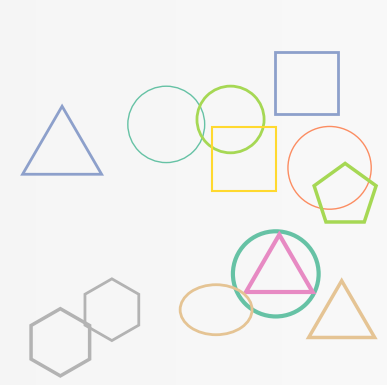[{"shape": "circle", "thickness": 1, "radius": 0.5, "center": [0.429, 0.677]}, {"shape": "circle", "thickness": 3, "radius": 0.55, "center": [0.712, 0.289]}, {"shape": "circle", "thickness": 1, "radius": 0.54, "center": [0.851, 0.564]}, {"shape": "triangle", "thickness": 2, "radius": 0.59, "center": [0.16, 0.606]}, {"shape": "square", "thickness": 2, "radius": 0.4, "center": [0.791, 0.785]}, {"shape": "triangle", "thickness": 3, "radius": 0.5, "center": [0.721, 0.291]}, {"shape": "pentagon", "thickness": 2.5, "radius": 0.42, "center": [0.891, 0.491]}, {"shape": "circle", "thickness": 2, "radius": 0.43, "center": [0.595, 0.69]}, {"shape": "square", "thickness": 1.5, "radius": 0.41, "center": [0.63, 0.587]}, {"shape": "triangle", "thickness": 2.5, "radius": 0.49, "center": [0.882, 0.173]}, {"shape": "oval", "thickness": 2, "radius": 0.46, "center": [0.558, 0.196]}, {"shape": "hexagon", "thickness": 2, "radius": 0.4, "center": [0.289, 0.196]}, {"shape": "hexagon", "thickness": 2.5, "radius": 0.44, "center": [0.156, 0.111]}]